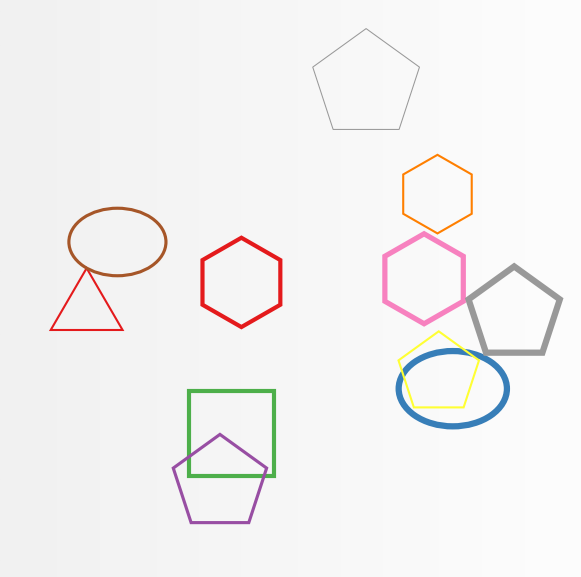[{"shape": "hexagon", "thickness": 2, "radius": 0.39, "center": [0.415, 0.51]}, {"shape": "triangle", "thickness": 1, "radius": 0.36, "center": [0.149, 0.463]}, {"shape": "oval", "thickness": 3, "radius": 0.47, "center": [0.779, 0.326]}, {"shape": "square", "thickness": 2, "radius": 0.37, "center": [0.399, 0.249]}, {"shape": "pentagon", "thickness": 1.5, "radius": 0.42, "center": [0.378, 0.162]}, {"shape": "hexagon", "thickness": 1, "radius": 0.34, "center": [0.753, 0.663]}, {"shape": "pentagon", "thickness": 1, "radius": 0.36, "center": [0.755, 0.353]}, {"shape": "oval", "thickness": 1.5, "radius": 0.42, "center": [0.202, 0.58]}, {"shape": "hexagon", "thickness": 2.5, "radius": 0.39, "center": [0.73, 0.516]}, {"shape": "pentagon", "thickness": 3, "radius": 0.41, "center": [0.885, 0.455]}, {"shape": "pentagon", "thickness": 0.5, "radius": 0.48, "center": [0.63, 0.853]}]